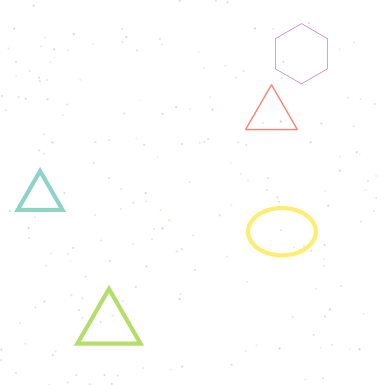[{"shape": "triangle", "thickness": 3, "radius": 0.34, "center": [0.104, 0.488]}, {"shape": "triangle", "thickness": 1, "radius": 0.39, "center": [0.705, 0.702]}, {"shape": "triangle", "thickness": 3, "radius": 0.47, "center": [0.283, 0.155]}, {"shape": "hexagon", "thickness": 0.5, "radius": 0.39, "center": [0.783, 0.86]}, {"shape": "oval", "thickness": 3, "radius": 0.44, "center": [0.732, 0.398]}]